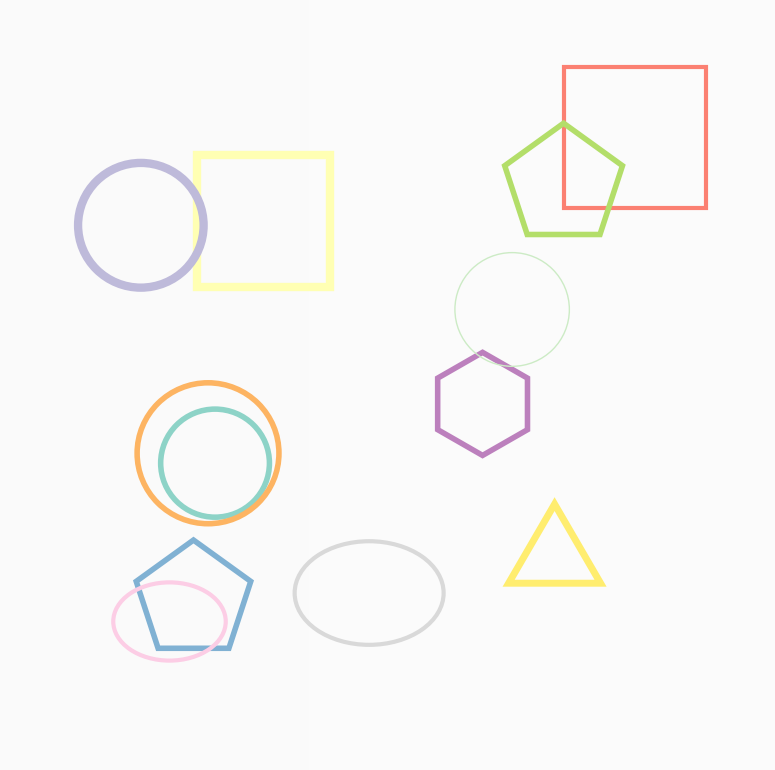[{"shape": "circle", "thickness": 2, "radius": 0.35, "center": [0.277, 0.399]}, {"shape": "square", "thickness": 3, "radius": 0.43, "center": [0.34, 0.713]}, {"shape": "circle", "thickness": 3, "radius": 0.4, "center": [0.182, 0.707]}, {"shape": "square", "thickness": 1.5, "radius": 0.46, "center": [0.819, 0.822]}, {"shape": "pentagon", "thickness": 2, "radius": 0.39, "center": [0.25, 0.221]}, {"shape": "circle", "thickness": 2, "radius": 0.46, "center": [0.268, 0.411]}, {"shape": "pentagon", "thickness": 2, "radius": 0.4, "center": [0.727, 0.76]}, {"shape": "oval", "thickness": 1.5, "radius": 0.36, "center": [0.219, 0.193]}, {"shape": "oval", "thickness": 1.5, "radius": 0.48, "center": [0.476, 0.23]}, {"shape": "hexagon", "thickness": 2, "radius": 0.33, "center": [0.623, 0.475]}, {"shape": "circle", "thickness": 0.5, "radius": 0.37, "center": [0.661, 0.598]}, {"shape": "triangle", "thickness": 2.5, "radius": 0.34, "center": [0.716, 0.277]}]